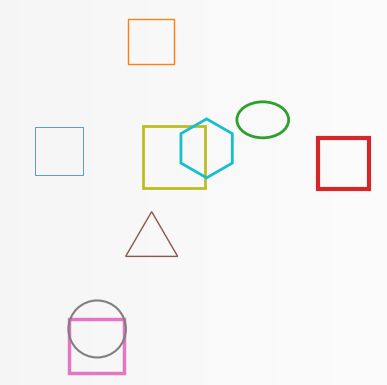[{"shape": "square", "thickness": 0.5, "radius": 0.31, "center": [0.152, 0.608]}, {"shape": "square", "thickness": 1, "radius": 0.3, "center": [0.39, 0.893]}, {"shape": "oval", "thickness": 2, "radius": 0.33, "center": [0.678, 0.689]}, {"shape": "square", "thickness": 3, "radius": 0.33, "center": [0.886, 0.576]}, {"shape": "triangle", "thickness": 1, "radius": 0.39, "center": [0.391, 0.373]}, {"shape": "square", "thickness": 2.5, "radius": 0.35, "center": [0.249, 0.1]}, {"shape": "circle", "thickness": 1.5, "radius": 0.37, "center": [0.251, 0.146]}, {"shape": "square", "thickness": 2, "radius": 0.4, "center": [0.449, 0.592]}, {"shape": "hexagon", "thickness": 2, "radius": 0.38, "center": [0.533, 0.615]}]